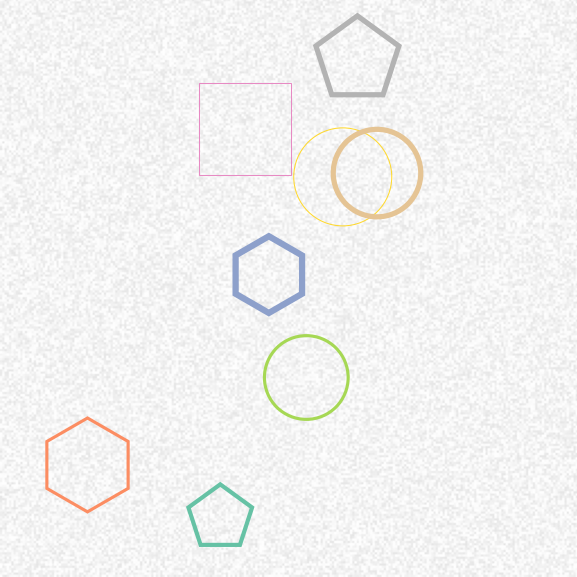[{"shape": "pentagon", "thickness": 2, "radius": 0.29, "center": [0.381, 0.102]}, {"shape": "hexagon", "thickness": 1.5, "radius": 0.41, "center": [0.151, 0.194]}, {"shape": "hexagon", "thickness": 3, "radius": 0.33, "center": [0.466, 0.524]}, {"shape": "square", "thickness": 0.5, "radius": 0.4, "center": [0.424, 0.776]}, {"shape": "circle", "thickness": 1.5, "radius": 0.36, "center": [0.53, 0.345]}, {"shape": "circle", "thickness": 0.5, "radius": 0.42, "center": [0.593, 0.693]}, {"shape": "circle", "thickness": 2.5, "radius": 0.38, "center": [0.653, 0.699]}, {"shape": "pentagon", "thickness": 2.5, "radius": 0.38, "center": [0.619, 0.896]}]